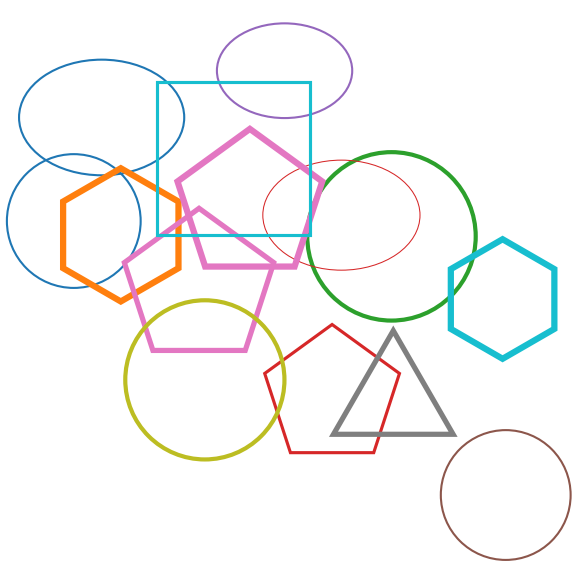[{"shape": "oval", "thickness": 1, "radius": 0.72, "center": [0.176, 0.796]}, {"shape": "circle", "thickness": 1, "radius": 0.58, "center": [0.128, 0.616]}, {"shape": "hexagon", "thickness": 3, "radius": 0.58, "center": [0.209, 0.592]}, {"shape": "circle", "thickness": 2, "radius": 0.73, "center": [0.678, 0.59]}, {"shape": "oval", "thickness": 0.5, "radius": 0.68, "center": [0.591, 0.627]}, {"shape": "pentagon", "thickness": 1.5, "radius": 0.61, "center": [0.575, 0.315]}, {"shape": "oval", "thickness": 1, "radius": 0.59, "center": [0.493, 0.877]}, {"shape": "circle", "thickness": 1, "radius": 0.56, "center": [0.876, 0.142]}, {"shape": "pentagon", "thickness": 3, "radius": 0.66, "center": [0.433, 0.644]}, {"shape": "pentagon", "thickness": 2.5, "radius": 0.68, "center": [0.345, 0.502]}, {"shape": "triangle", "thickness": 2.5, "radius": 0.6, "center": [0.681, 0.307]}, {"shape": "circle", "thickness": 2, "radius": 0.69, "center": [0.355, 0.341]}, {"shape": "hexagon", "thickness": 3, "radius": 0.52, "center": [0.87, 0.481]}, {"shape": "square", "thickness": 1.5, "radius": 0.66, "center": [0.404, 0.725]}]